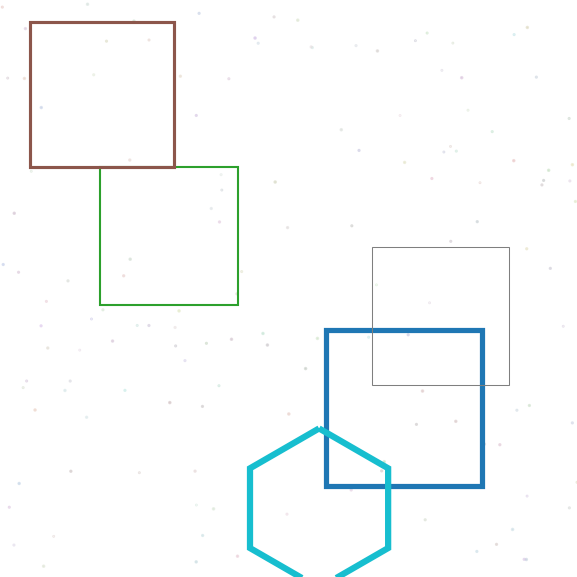[{"shape": "square", "thickness": 2.5, "radius": 0.68, "center": [0.699, 0.293]}, {"shape": "square", "thickness": 1, "radius": 0.6, "center": [0.293, 0.59]}, {"shape": "square", "thickness": 1.5, "radius": 0.63, "center": [0.177, 0.835]}, {"shape": "square", "thickness": 0.5, "radius": 0.6, "center": [0.763, 0.452]}, {"shape": "hexagon", "thickness": 3, "radius": 0.69, "center": [0.553, 0.119]}]